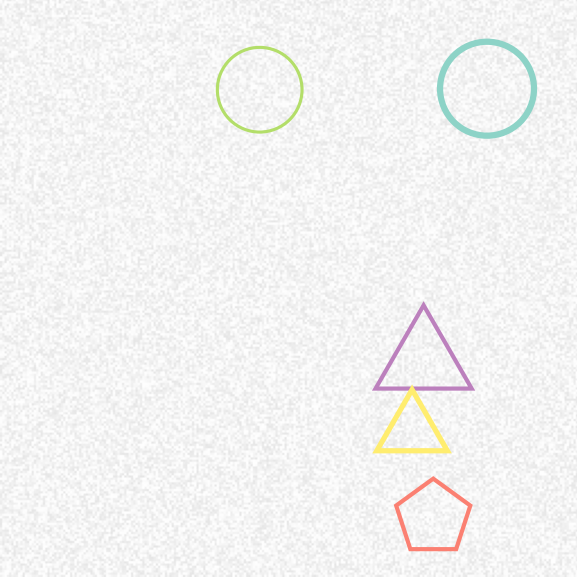[{"shape": "circle", "thickness": 3, "radius": 0.41, "center": [0.843, 0.846]}, {"shape": "pentagon", "thickness": 2, "radius": 0.34, "center": [0.75, 0.103]}, {"shape": "circle", "thickness": 1.5, "radius": 0.37, "center": [0.45, 0.844]}, {"shape": "triangle", "thickness": 2, "radius": 0.48, "center": [0.734, 0.374]}, {"shape": "triangle", "thickness": 2.5, "radius": 0.35, "center": [0.714, 0.254]}]